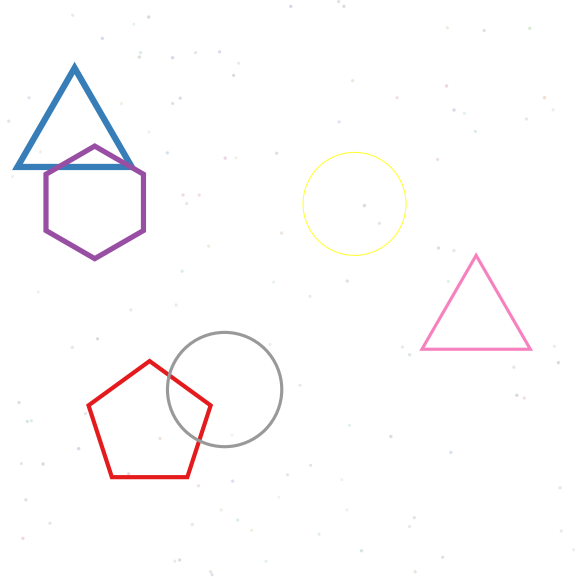[{"shape": "pentagon", "thickness": 2, "radius": 0.56, "center": [0.259, 0.263]}, {"shape": "triangle", "thickness": 3, "radius": 0.57, "center": [0.129, 0.767]}, {"shape": "hexagon", "thickness": 2.5, "radius": 0.49, "center": [0.164, 0.649]}, {"shape": "circle", "thickness": 0.5, "radius": 0.45, "center": [0.614, 0.646]}, {"shape": "triangle", "thickness": 1.5, "radius": 0.54, "center": [0.824, 0.449]}, {"shape": "circle", "thickness": 1.5, "radius": 0.49, "center": [0.389, 0.325]}]